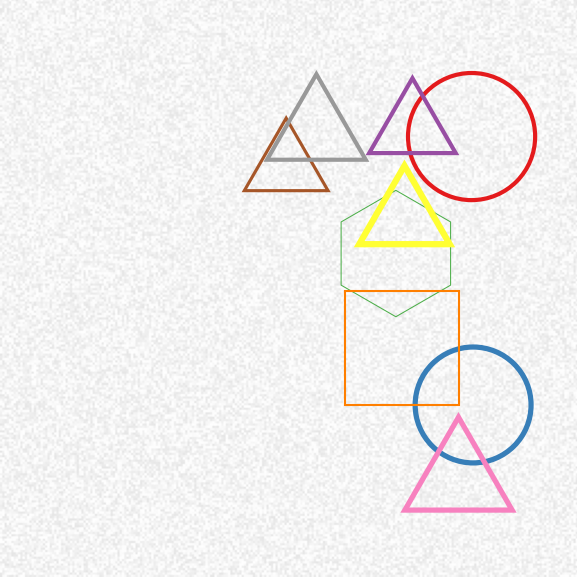[{"shape": "circle", "thickness": 2, "radius": 0.55, "center": [0.817, 0.763]}, {"shape": "circle", "thickness": 2.5, "radius": 0.5, "center": [0.819, 0.298]}, {"shape": "hexagon", "thickness": 0.5, "radius": 0.55, "center": [0.685, 0.56]}, {"shape": "triangle", "thickness": 2, "radius": 0.43, "center": [0.714, 0.777]}, {"shape": "square", "thickness": 1, "radius": 0.49, "center": [0.696, 0.396]}, {"shape": "triangle", "thickness": 3, "radius": 0.45, "center": [0.7, 0.622]}, {"shape": "triangle", "thickness": 1.5, "radius": 0.42, "center": [0.496, 0.711]}, {"shape": "triangle", "thickness": 2.5, "radius": 0.54, "center": [0.794, 0.169]}, {"shape": "triangle", "thickness": 2, "radius": 0.49, "center": [0.548, 0.772]}]